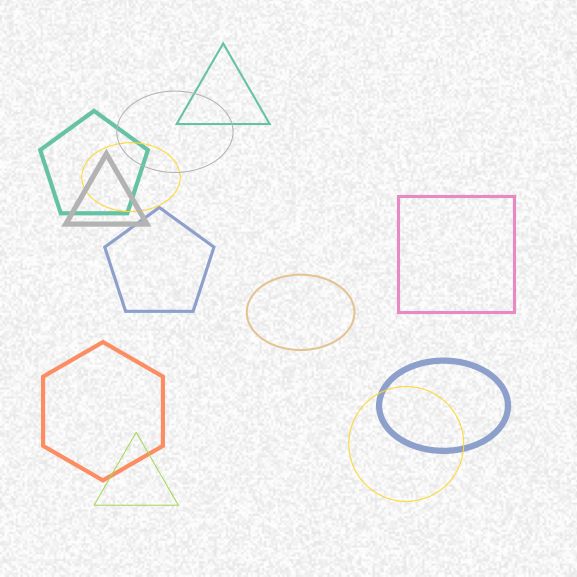[{"shape": "triangle", "thickness": 1, "radius": 0.47, "center": [0.386, 0.831]}, {"shape": "pentagon", "thickness": 2, "radius": 0.49, "center": [0.163, 0.709]}, {"shape": "hexagon", "thickness": 2, "radius": 0.6, "center": [0.178, 0.287]}, {"shape": "pentagon", "thickness": 1.5, "radius": 0.5, "center": [0.276, 0.54]}, {"shape": "oval", "thickness": 3, "radius": 0.56, "center": [0.768, 0.297]}, {"shape": "square", "thickness": 1.5, "radius": 0.5, "center": [0.79, 0.56]}, {"shape": "triangle", "thickness": 0.5, "radius": 0.42, "center": [0.236, 0.166]}, {"shape": "circle", "thickness": 0.5, "radius": 0.5, "center": [0.703, 0.23]}, {"shape": "oval", "thickness": 0.5, "radius": 0.43, "center": [0.227, 0.692]}, {"shape": "oval", "thickness": 1, "radius": 0.47, "center": [0.521, 0.458]}, {"shape": "triangle", "thickness": 2.5, "radius": 0.41, "center": [0.184, 0.652]}, {"shape": "oval", "thickness": 0.5, "radius": 0.5, "center": [0.303, 0.771]}]